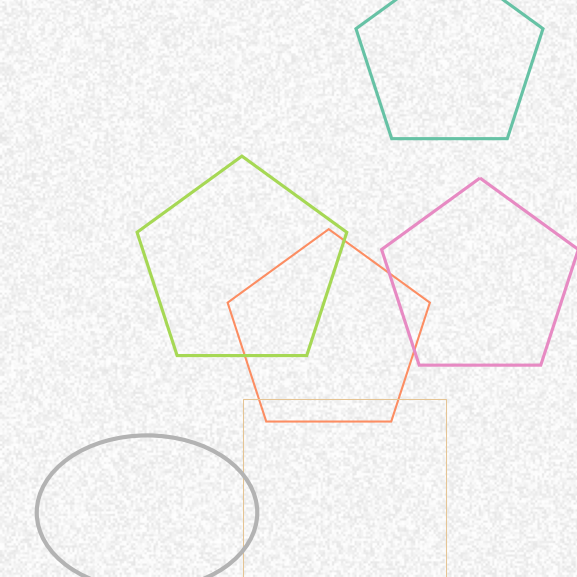[{"shape": "pentagon", "thickness": 1.5, "radius": 0.85, "center": [0.778, 0.897]}, {"shape": "pentagon", "thickness": 1, "radius": 0.92, "center": [0.569, 0.418]}, {"shape": "pentagon", "thickness": 1.5, "radius": 0.9, "center": [0.831, 0.512]}, {"shape": "pentagon", "thickness": 1.5, "radius": 0.95, "center": [0.419, 0.538]}, {"shape": "square", "thickness": 0.5, "radius": 0.88, "center": [0.596, 0.132]}, {"shape": "oval", "thickness": 2, "radius": 0.95, "center": [0.255, 0.112]}]